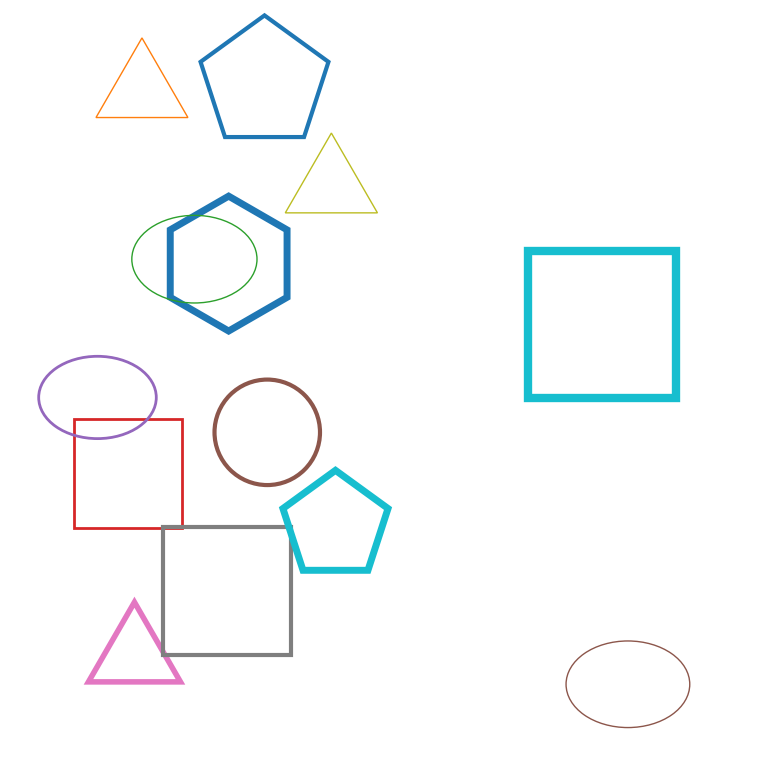[{"shape": "pentagon", "thickness": 1.5, "radius": 0.44, "center": [0.344, 0.893]}, {"shape": "hexagon", "thickness": 2.5, "radius": 0.44, "center": [0.297, 0.658]}, {"shape": "triangle", "thickness": 0.5, "radius": 0.34, "center": [0.184, 0.882]}, {"shape": "oval", "thickness": 0.5, "radius": 0.41, "center": [0.252, 0.663]}, {"shape": "square", "thickness": 1, "radius": 0.35, "center": [0.166, 0.385]}, {"shape": "oval", "thickness": 1, "radius": 0.38, "center": [0.127, 0.484]}, {"shape": "oval", "thickness": 0.5, "radius": 0.4, "center": [0.815, 0.111]}, {"shape": "circle", "thickness": 1.5, "radius": 0.34, "center": [0.347, 0.439]}, {"shape": "triangle", "thickness": 2, "radius": 0.34, "center": [0.175, 0.149]}, {"shape": "square", "thickness": 1.5, "radius": 0.41, "center": [0.295, 0.232]}, {"shape": "triangle", "thickness": 0.5, "radius": 0.35, "center": [0.43, 0.758]}, {"shape": "pentagon", "thickness": 2.5, "radius": 0.36, "center": [0.436, 0.317]}, {"shape": "square", "thickness": 3, "radius": 0.48, "center": [0.782, 0.579]}]